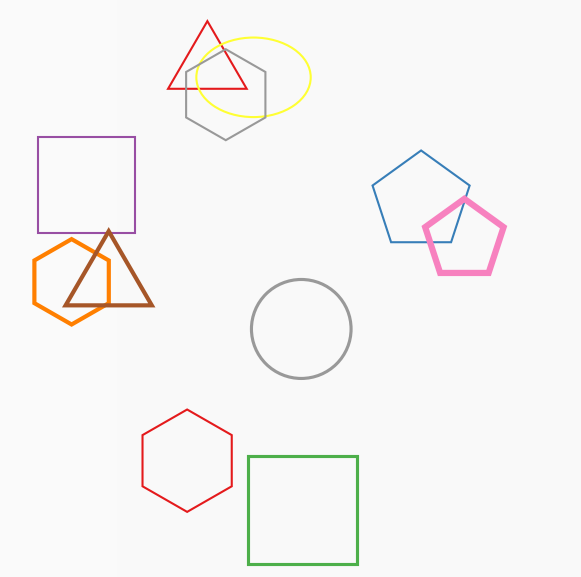[{"shape": "triangle", "thickness": 1, "radius": 0.39, "center": [0.357, 0.884]}, {"shape": "hexagon", "thickness": 1, "radius": 0.44, "center": [0.322, 0.201]}, {"shape": "pentagon", "thickness": 1, "radius": 0.44, "center": [0.724, 0.651]}, {"shape": "square", "thickness": 1.5, "radius": 0.47, "center": [0.52, 0.116]}, {"shape": "square", "thickness": 1, "radius": 0.42, "center": [0.149, 0.679]}, {"shape": "hexagon", "thickness": 2, "radius": 0.37, "center": [0.123, 0.511]}, {"shape": "oval", "thickness": 1, "radius": 0.49, "center": [0.436, 0.865]}, {"shape": "triangle", "thickness": 2, "radius": 0.43, "center": [0.187, 0.513]}, {"shape": "pentagon", "thickness": 3, "radius": 0.35, "center": [0.799, 0.584]}, {"shape": "hexagon", "thickness": 1, "radius": 0.39, "center": [0.388, 0.835]}, {"shape": "circle", "thickness": 1.5, "radius": 0.43, "center": [0.518, 0.429]}]